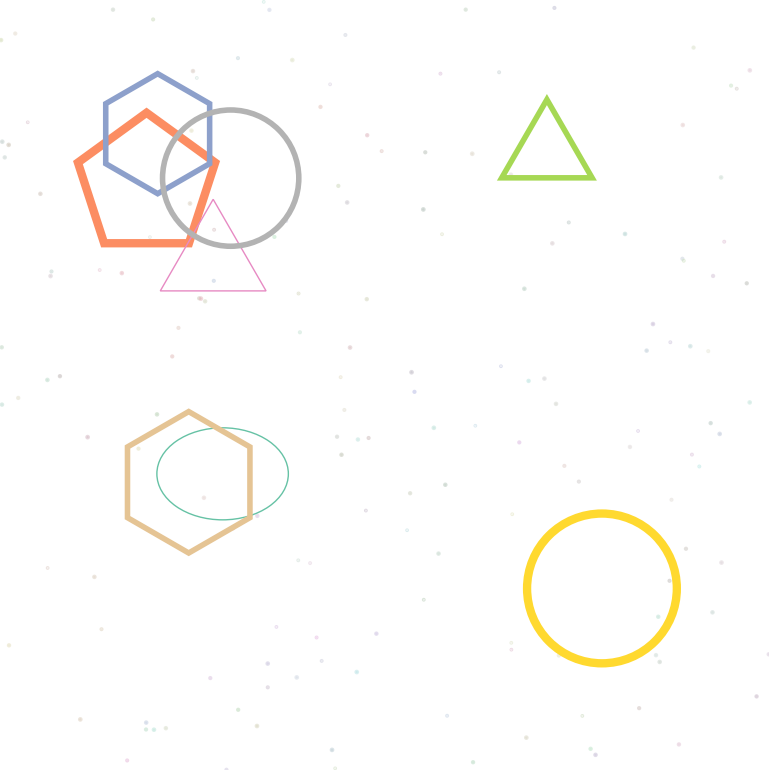[{"shape": "oval", "thickness": 0.5, "radius": 0.43, "center": [0.289, 0.385]}, {"shape": "pentagon", "thickness": 3, "radius": 0.47, "center": [0.19, 0.76]}, {"shape": "hexagon", "thickness": 2, "radius": 0.39, "center": [0.205, 0.826]}, {"shape": "triangle", "thickness": 0.5, "radius": 0.4, "center": [0.277, 0.662]}, {"shape": "triangle", "thickness": 2, "radius": 0.34, "center": [0.71, 0.803]}, {"shape": "circle", "thickness": 3, "radius": 0.49, "center": [0.782, 0.236]}, {"shape": "hexagon", "thickness": 2, "radius": 0.46, "center": [0.245, 0.374]}, {"shape": "circle", "thickness": 2, "radius": 0.44, "center": [0.3, 0.769]}]